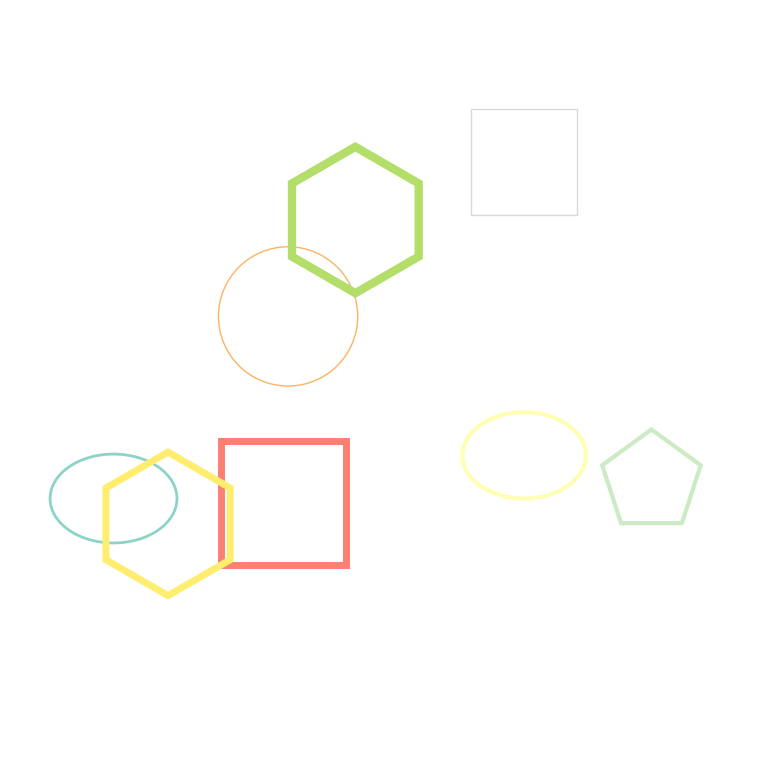[{"shape": "oval", "thickness": 1, "radius": 0.41, "center": [0.147, 0.353]}, {"shape": "oval", "thickness": 1.5, "radius": 0.4, "center": [0.681, 0.409]}, {"shape": "square", "thickness": 2.5, "radius": 0.4, "center": [0.368, 0.347]}, {"shape": "circle", "thickness": 0.5, "radius": 0.45, "center": [0.374, 0.589]}, {"shape": "hexagon", "thickness": 3, "radius": 0.48, "center": [0.461, 0.714]}, {"shape": "square", "thickness": 0.5, "radius": 0.34, "center": [0.681, 0.789]}, {"shape": "pentagon", "thickness": 1.5, "radius": 0.34, "center": [0.846, 0.375]}, {"shape": "hexagon", "thickness": 2.5, "radius": 0.47, "center": [0.218, 0.32]}]